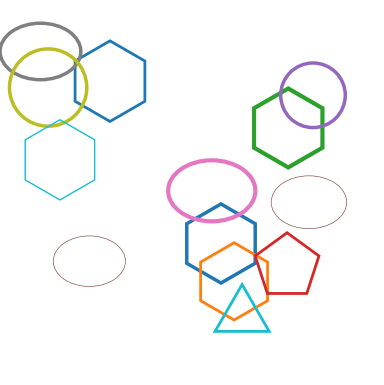[{"shape": "hexagon", "thickness": 2, "radius": 0.52, "center": [0.286, 0.789]}, {"shape": "hexagon", "thickness": 2.5, "radius": 0.51, "center": [0.574, 0.368]}, {"shape": "hexagon", "thickness": 2, "radius": 0.5, "center": [0.608, 0.269]}, {"shape": "hexagon", "thickness": 3, "radius": 0.51, "center": [0.749, 0.668]}, {"shape": "pentagon", "thickness": 2, "radius": 0.44, "center": [0.746, 0.308]}, {"shape": "circle", "thickness": 2.5, "radius": 0.42, "center": [0.813, 0.753]}, {"shape": "oval", "thickness": 0.5, "radius": 0.49, "center": [0.802, 0.475]}, {"shape": "oval", "thickness": 0.5, "radius": 0.47, "center": [0.232, 0.322]}, {"shape": "oval", "thickness": 3, "radius": 0.57, "center": [0.55, 0.504]}, {"shape": "oval", "thickness": 2.5, "radius": 0.52, "center": [0.105, 0.866]}, {"shape": "circle", "thickness": 2.5, "radius": 0.5, "center": [0.125, 0.773]}, {"shape": "hexagon", "thickness": 1, "radius": 0.52, "center": [0.156, 0.585]}, {"shape": "triangle", "thickness": 2, "radius": 0.41, "center": [0.629, 0.18]}]